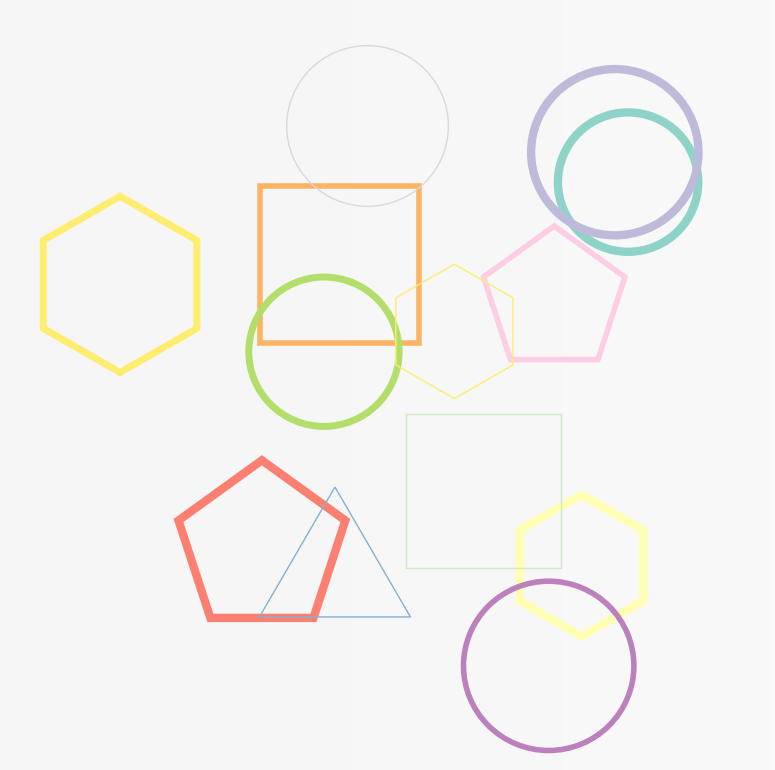[{"shape": "circle", "thickness": 3, "radius": 0.45, "center": [0.81, 0.764]}, {"shape": "hexagon", "thickness": 3, "radius": 0.46, "center": [0.75, 0.266]}, {"shape": "circle", "thickness": 3, "radius": 0.54, "center": [0.793, 0.802]}, {"shape": "pentagon", "thickness": 3, "radius": 0.57, "center": [0.338, 0.289]}, {"shape": "triangle", "thickness": 0.5, "radius": 0.56, "center": [0.432, 0.255]}, {"shape": "square", "thickness": 2, "radius": 0.51, "center": [0.438, 0.657]}, {"shape": "circle", "thickness": 2.5, "radius": 0.48, "center": [0.418, 0.543]}, {"shape": "pentagon", "thickness": 2, "radius": 0.48, "center": [0.715, 0.611]}, {"shape": "circle", "thickness": 0.5, "radius": 0.52, "center": [0.474, 0.836]}, {"shape": "circle", "thickness": 2, "radius": 0.55, "center": [0.708, 0.135]}, {"shape": "square", "thickness": 0.5, "radius": 0.5, "center": [0.624, 0.363]}, {"shape": "hexagon", "thickness": 0.5, "radius": 0.44, "center": [0.586, 0.57]}, {"shape": "hexagon", "thickness": 2.5, "radius": 0.57, "center": [0.155, 0.631]}]